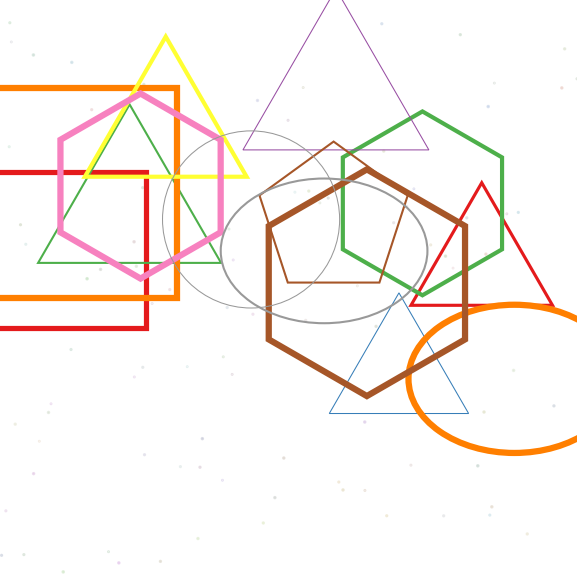[{"shape": "triangle", "thickness": 1.5, "radius": 0.71, "center": [0.834, 0.541]}, {"shape": "square", "thickness": 2.5, "radius": 0.67, "center": [0.118, 0.566]}, {"shape": "triangle", "thickness": 0.5, "radius": 0.7, "center": [0.691, 0.353]}, {"shape": "triangle", "thickness": 1, "radius": 0.91, "center": [0.224, 0.635]}, {"shape": "hexagon", "thickness": 2, "radius": 0.8, "center": [0.732, 0.647]}, {"shape": "triangle", "thickness": 0.5, "radius": 0.93, "center": [0.582, 0.832]}, {"shape": "square", "thickness": 3, "radius": 0.91, "center": [0.125, 0.665]}, {"shape": "oval", "thickness": 3, "radius": 0.92, "center": [0.891, 0.343]}, {"shape": "triangle", "thickness": 2, "radius": 0.81, "center": [0.287, 0.774]}, {"shape": "pentagon", "thickness": 1, "radius": 0.67, "center": [0.578, 0.619]}, {"shape": "hexagon", "thickness": 3, "radius": 0.98, "center": [0.635, 0.51]}, {"shape": "hexagon", "thickness": 3, "radius": 0.8, "center": [0.243, 0.677]}, {"shape": "oval", "thickness": 1, "radius": 0.89, "center": [0.561, 0.565]}, {"shape": "circle", "thickness": 0.5, "radius": 0.77, "center": [0.435, 0.619]}]